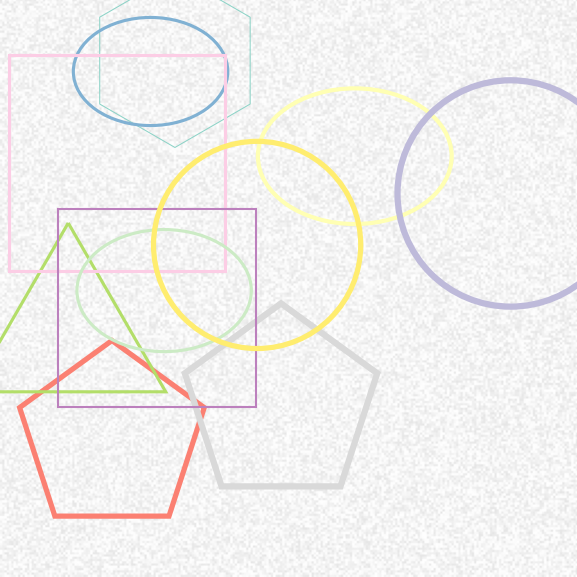[{"shape": "hexagon", "thickness": 0.5, "radius": 0.75, "center": [0.303, 0.894]}, {"shape": "oval", "thickness": 2, "radius": 0.84, "center": [0.614, 0.729]}, {"shape": "circle", "thickness": 3, "radius": 0.98, "center": [0.884, 0.664]}, {"shape": "pentagon", "thickness": 2.5, "radius": 0.84, "center": [0.194, 0.241]}, {"shape": "oval", "thickness": 1.5, "radius": 0.67, "center": [0.261, 0.875]}, {"shape": "triangle", "thickness": 1.5, "radius": 0.97, "center": [0.118, 0.418]}, {"shape": "square", "thickness": 1.5, "radius": 0.93, "center": [0.202, 0.717]}, {"shape": "pentagon", "thickness": 3, "radius": 0.88, "center": [0.487, 0.299]}, {"shape": "square", "thickness": 1, "radius": 0.86, "center": [0.272, 0.466]}, {"shape": "oval", "thickness": 1.5, "radius": 0.75, "center": [0.284, 0.496]}, {"shape": "circle", "thickness": 2.5, "radius": 0.9, "center": [0.445, 0.575]}]